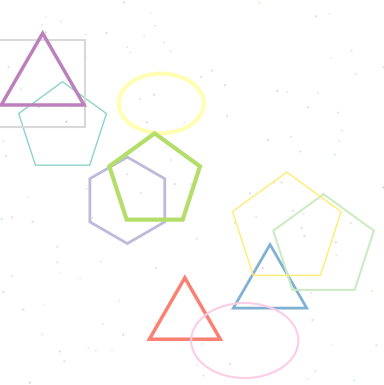[{"shape": "pentagon", "thickness": 1, "radius": 0.6, "center": [0.162, 0.668]}, {"shape": "oval", "thickness": 3, "radius": 0.55, "center": [0.419, 0.731]}, {"shape": "hexagon", "thickness": 2, "radius": 0.56, "center": [0.331, 0.48]}, {"shape": "triangle", "thickness": 2.5, "radius": 0.53, "center": [0.48, 0.172]}, {"shape": "triangle", "thickness": 2, "radius": 0.55, "center": [0.701, 0.255]}, {"shape": "pentagon", "thickness": 3, "radius": 0.62, "center": [0.402, 0.53]}, {"shape": "oval", "thickness": 1.5, "radius": 0.7, "center": [0.636, 0.116]}, {"shape": "square", "thickness": 1.5, "radius": 0.57, "center": [0.107, 0.784]}, {"shape": "triangle", "thickness": 2.5, "radius": 0.62, "center": [0.111, 0.789]}, {"shape": "pentagon", "thickness": 1.5, "radius": 0.69, "center": [0.84, 0.358]}, {"shape": "pentagon", "thickness": 1, "radius": 0.74, "center": [0.745, 0.405]}]